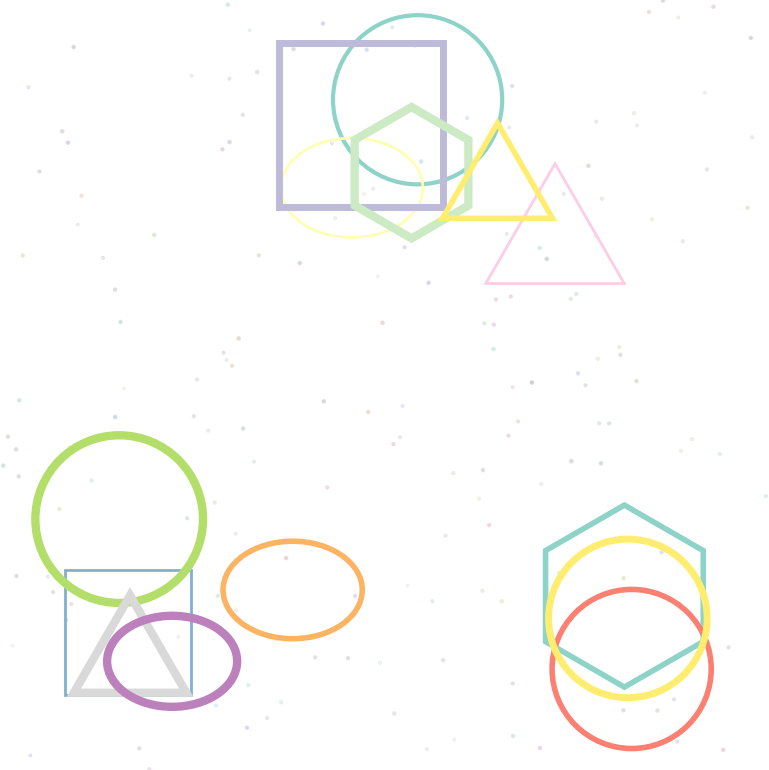[{"shape": "circle", "thickness": 1.5, "radius": 0.55, "center": [0.542, 0.87]}, {"shape": "hexagon", "thickness": 2, "radius": 0.59, "center": [0.811, 0.226]}, {"shape": "oval", "thickness": 1, "radius": 0.46, "center": [0.457, 0.756]}, {"shape": "square", "thickness": 2.5, "radius": 0.53, "center": [0.469, 0.837]}, {"shape": "circle", "thickness": 2, "radius": 0.52, "center": [0.82, 0.131]}, {"shape": "square", "thickness": 1, "radius": 0.41, "center": [0.166, 0.178]}, {"shape": "oval", "thickness": 2, "radius": 0.45, "center": [0.38, 0.234]}, {"shape": "circle", "thickness": 3, "radius": 0.54, "center": [0.155, 0.326]}, {"shape": "triangle", "thickness": 1, "radius": 0.52, "center": [0.721, 0.684]}, {"shape": "triangle", "thickness": 3, "radius": 0.42, "center": [0.169, 0.143]}, {"shape": "oval", "thickness": 3, "radius": 0.42, "center": [0.224, 0.141]}, {"shape": "hexagon", "thickness": 3, "radius": 0.43, "center": [0.534, 0.776]}, {"shape": "triangle", "thickness": 2, "radius": 0.41, "center": [0.646, 0.758]}, {"shape": "circle", "thickness": 2.5, "radius": 0.51, "center": [0.815, 0.197]}]